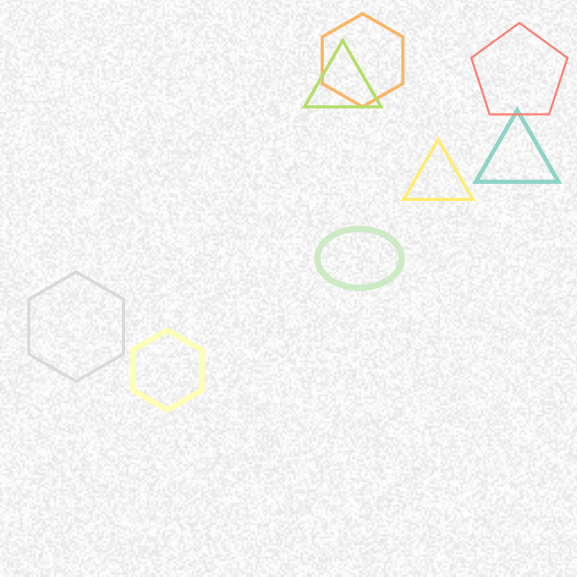[{"shape": "triangle", "thickness": 2, "radius": 0.41, "center": [0.896, 0.726]}, {"shape": "hexagon", "thickness": 2.5, "radius": 0.35, "center": [0.29, 0.358]}, {"shape": "pentagon", "thickness": 1, "radius": 0.44, "center": [0.899, 0.872]}, {"shape": "hexagon", "thickness": 1.5, "radius": 0.4, "center": [0.628, 0.895]}, {"shape": "triangle", "thickness": 1.5, "radius": 0.38, "center": [0.593, 0.852]}, {"shape": "hexagon", "thickness": 1.5, "radius": 0.47, "center": [0.132, 0.433]}, {"shape": "oval", "thickness": 3, "radius": 0.37, "center": [0.622, 0.552]}, {"shape": "triangle", "thickness": 1.5, "radius": 0.35, "center": [0.759, 0.688]}]